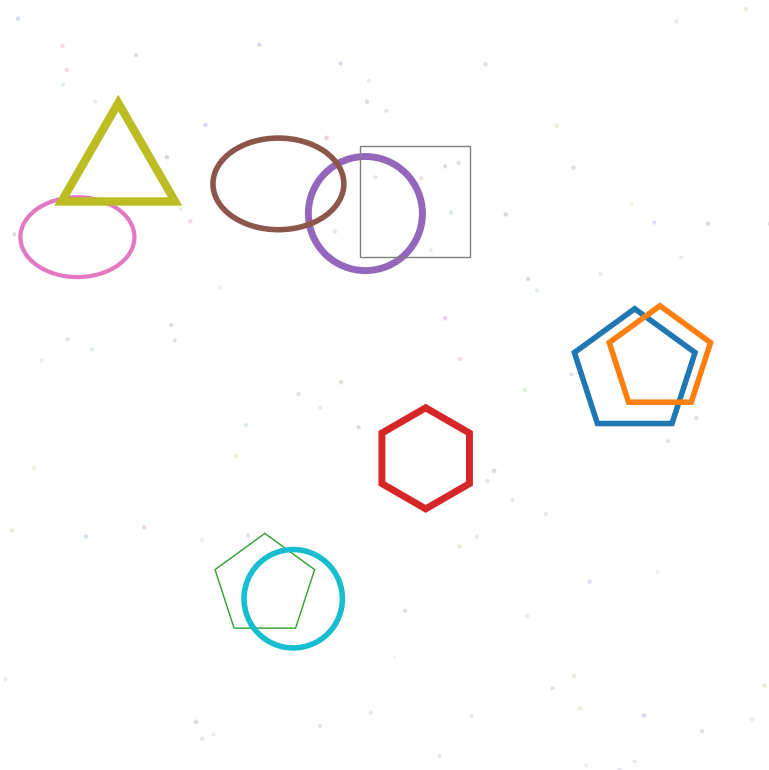[{"shape": "pentagon", "thickness": 2, "radius": 0.41, "center": [0.824, 0.517]}, {"shape": "pentagon", "thickness": 2, "radius": 0.35, "center": [0.857, 0.534]}, {"shape": "pentagon", "thickness": 0.5, "radius": 0.34, "center": [0.344, 0.239]}, {"shape": "hexagon", "thickness": 2.5, "radius": 0.33, "center": [0.553, 0.405]}, {"shape": "circle", "thickness": 2.5, "radius": 0.37, "center": [0.475, 0.723]}, {"shape": "oval", "thickness": 2, "radius": 0.42, "center": [0.362, 0.761]}, {"shape": "oval", "thickness": 1.5, "radius": 0.37, "center": [0.101, 0.692]}, {"shape": "square", "thickness": 0.5, "radius": 0.36, "center": [0.539, 0.738]}, {"shape": "triangle", "thickness": 3, "radius": 0.43, "center": [0.154, 0.781]}, {"shape": "circle", "thickness": 2, "radius": 0.32, "center": [0.381, 0.222]}]